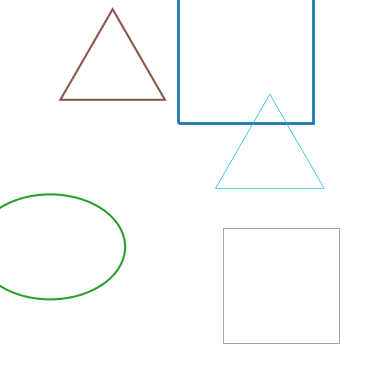[{"shape": "square", "thickness": 2, "radius": 0.88, "center": [0.638, 0.855]}, {"shape": "oval", "thickness": 1.5, "radius": 0.97, "center": [0.13, 0.359]}, {"shape": "triangle", "thickness": 1.5, "radius": 0.78, "center": [0.293, 0.819]}, {"shape": "square", "thickness": 0.5, "radius": 0.75, "center": [0.729, 0.258]}, {"shape": "triangle", "thickness": 0.5, "radius": 0.81, "center": [0.701, 0.592]}]